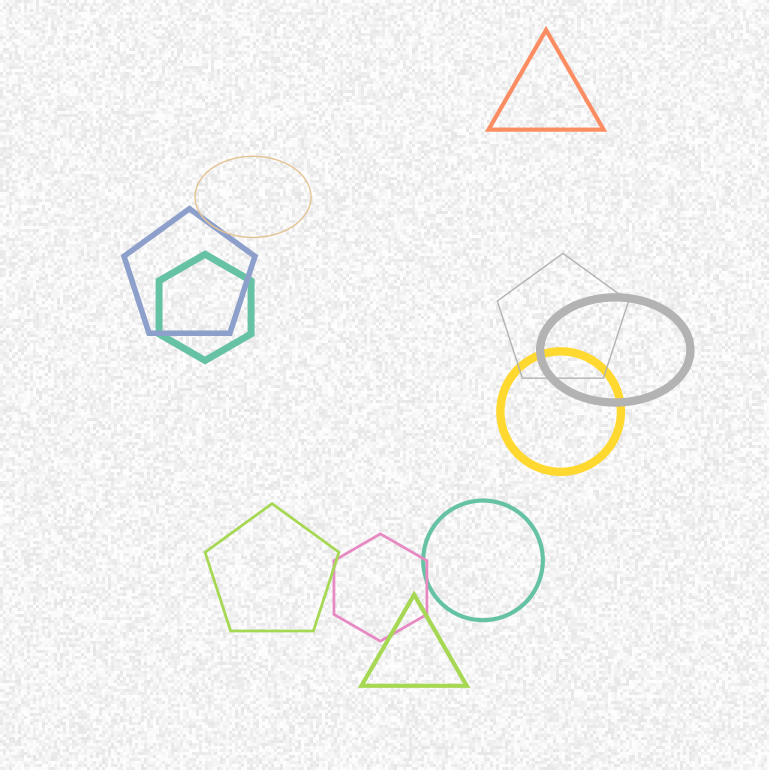[{"shape": "circle", "thickness": 1.5, "radius": 0.39, "center": [0.627, 0.272]}, {"shape": "hexagon", "thickness": 2.5, "radius": 0.34, "center": [0.266, 0.601]}, {"shape": "triangle", "thickness": 1.5, "radius": 0.43, "center": [0.709, 0.875]}, {"shape": "pentagon", "thickness": 2, "radius": 0.45, "center": [0.246, 0.64]}, {"shape": "hexagon", "thickness": 1, "radius": 0.35, "center": [0.494, 0.237]}, {"shape": "triangle", "thickness": 1.5, "radius": 0.39, "center": [0.538, 0.149]}, {"shape": "pentagon", "thickness": 1, "radius": 0.46, "center": [0.353, 0.255]}, {"shape": "circle", "thickness": 3, "radius": 0.39, "center": [0.728, 0.465]}, {"shape": "oval", "thickness": 0.5, "radius": 0.38, "center": [0.329, 0.744]}, {"shape": "pentagon", "thickness": 0.5, "radius": 0.45, "center": [0.731, 0.581]}, {"shape": "oval", "thickness": 3, "radius": 0.49, "center": [0.799, 0.546]}]